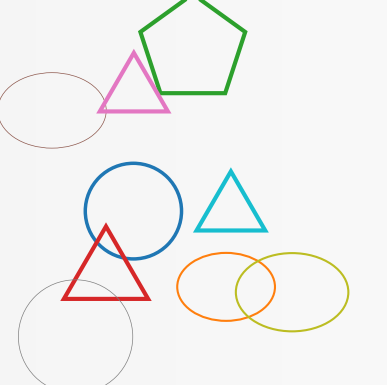[{"shape": "circle", "thickness": 2.5, "radius": 0.62, "center": [0.344, 0.452]}, {"shape": "oval", "thickness": 1.5, "radius": 0.63, "center": [0.583, 0.255]}, {"shape": "pentagon", "thickness": 3, "radius": 0.71, "center": [0.498, 0.873]}, {"shape": "triangle", "thickness": 3, "radius": 0.63, "center": [0.274, 0.286]}, {"shape": "oval", "thickness": 0.5, "radius": 0.7, "center": [0.134, 0.713]}, {"shape": "triangle", "thickness": 3, "radius": 0.51, "center": [0.345, 0.761]}, {"shape": "circle", "thickness": 0.5, "radius": 0.74, "center": [0.195, 0.126]}, {"shape": "oval", "thickness": 1.5, "radius": 0.73, "center": [0.754, 0.241]}, {"shape": "triangle", "thickness": 3, "radius": 0.51, "center": [0.596, 0.452]}]